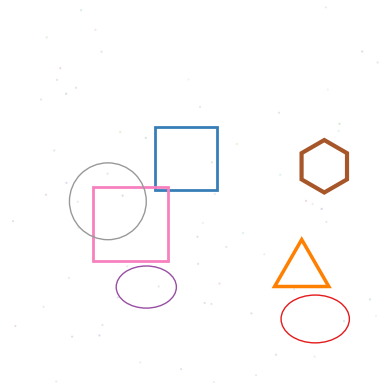[{"shape": "oval", "thickness": 1, "radius": 0.44, "center": [0.819, 0.172]}, {"shape": "square", "thickness": 2, "radius": 0.41, "center": [0.484, 0.588]}, {"shape": "oval", "thickness": 1, "radius": 0.39, "center": [0.38, 0.254]}, {"shape": "triangle", "thickness": 2.5, "radius": 0.41, "center": [0.784, 0.296]}, {"shape": "hexagon", "thickness": 3, "radius": 0.34, "center": [0.842, 0.568]}, {"shape": "square", "thickness": 2, "radius": 0.48, "center": [0.338, 0.418]}, {"shape": "circle", "thickness": 1, "radius": 0.5, "center": [0.28, 0.477]}]